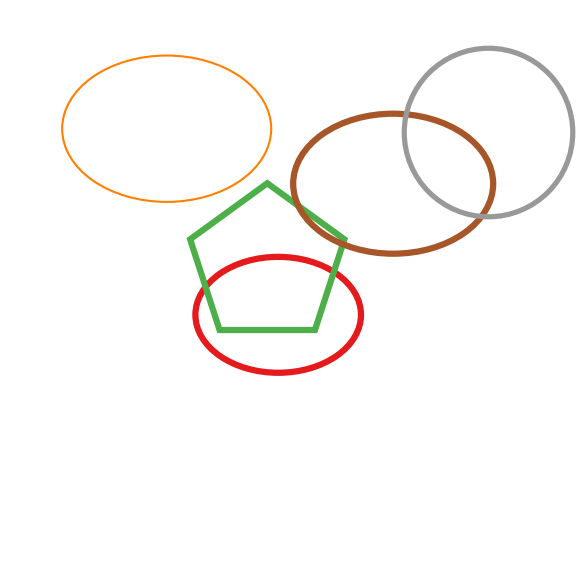[{"shape": "oval", "thickness": 3, "radius": 0.72, "center": [0.482, 0.454]}, {"shape": "pentagon", "thickness": 3, "radius": 0.7, "center": [0.463, 0.541]}, {"shape": "oval", "thickness": 1, "radius": 0.91, "center": [0.289, 0.776]}, {"shape": "oval", "thickness": 3, "radius": 0.87, "center": [0.681, 0.681]}, {"shape": "circle", "thickness": 2.5, "radius": 0.73, "center": [0.846, 0.77]}]